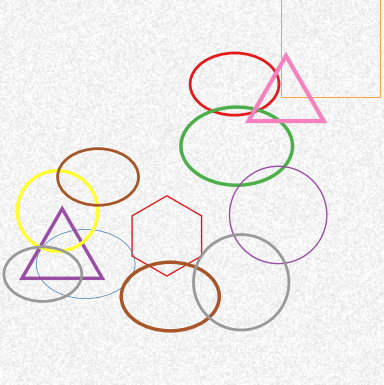[{"shape": "hexagon", "thickness": 1, "radius": 0.52, "center": [0.433, 0.387]}, {"shape": "oval", "thickness": 2, "radius": 0.58, "center": [0.609, 0.782]}, {"shape": "oval", "thickness": 0.5, "radius": 0.64, "center": [0.222, 0.314]}, {"shape": "oval", "thickness": 2.5, "radius": 0.72, "center": [0.615, 0.62]}, {"shape": "circle", "thickness": 1, "radius": 0.63, "center": [0.722, 0.442]}, {"shape": "triangle", "thickness": 2.5, "radius": 0.6, "center": [0.162, 0.337]}, {"shape": "square", "thickness": 0.5, "radius": 0.64, "center": [0.858, 0.877]}, {"shape": "circle", "thickness": 2.5, "radius": 0.52, "center": [0.149, 0.452]}, {"shape": "oval", "thickness": 2.5, "radius": 0.64, "center": [0.442, 0.23]}, {"shape": "oval", "thickness": 2, "radius": 0.53, "center": [0.255, 0.54]}, {"shape": "triangle", "thickness": 3, "radius": 0.56, "center": [0.743, 0.742]}, {"shape": "circle", "thickness": 2, "radius": 0.62, "center": [0.627, 0.267]}, {"shape": "oval", "thickness": 2, "radius": 0.51, "center": [0.111, 0.288]}]